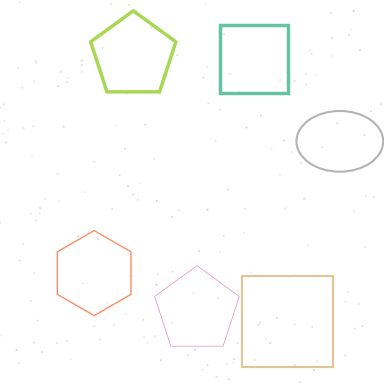[{"shape": "square", "thickness": 2.5, "radius": 0.44, "center": [0.661, 0.847]}, {"shape": "hexagon", "thickness": 1, "radius": 0.55, "center": [0.245, 0.291]}, {"shape": "pentagon", "thickness": 0.5, "radius": 0.58, "center": [0.512, 0.194]}, {"shape": "pentagon", "thickness": 2.5, "radius": 0.58, "center": [0.346, 0.855]}, {"shape": "square", "thickness": 1.5, "radius": 0.59, "center": [0.746, 0.164]}, {"shape": "oval", "thickness": 1.5, "radius": 0.56, "center": [0.883, 0.633]}]